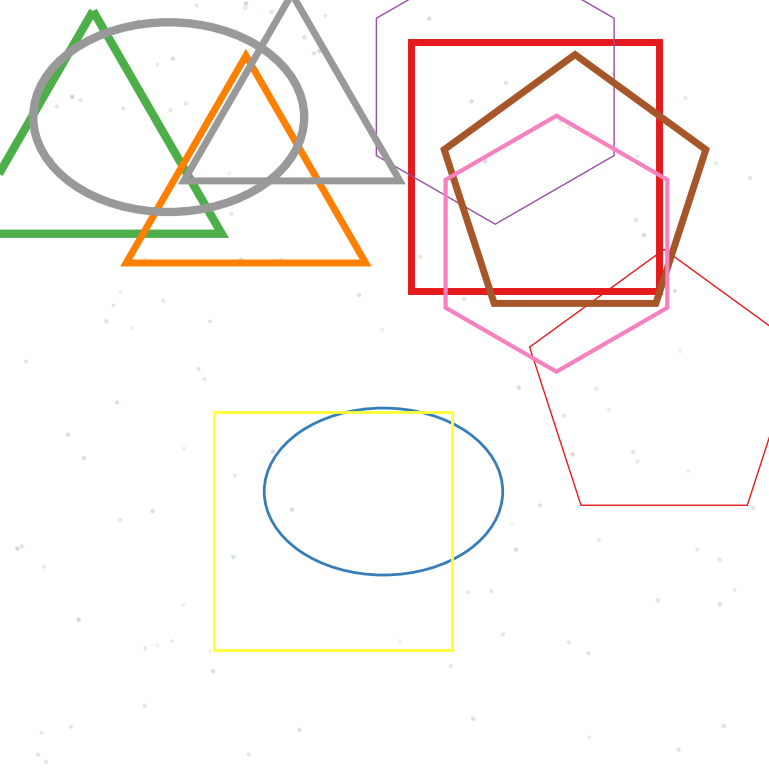[{"shape": "square", "thickness": 2.5, "radius": 0.81, "center": [0.695, 0.784]}, {"shape": "pentagon", "thickness": 0.5, "radius": 0.92, "center": [0.863, 0.492]}, {"shape": "oval", "thickness": 1, "radius": 0.77, "center": [0.498, 0.362]}, {"shape": "triangle", "thickness": 3, "radius": 0.96, "center": [0.121, 0.793]}, {"shape": "hexagon", "thickness": 0.5, "radius": 0.89, "center": [0.643, 0.887]}, {"shape": "triangle", "thickness": 2.5, "radius": 0.9, "center": [0.319, 0.748]}, {"shape": "square", "thickness": 1, "radius": 0.77, "center": [0.432, 0.31]}, {"shape": "pentagon", "thickness": 2.5, "radius": 0.89, "center": [0.747, 0.75]}, {"shape": "hexagon", "thickness": 1.5, "radius": 0.83, "center": [0.723, 0.683]}, {"shape": "oval", "thickness": 3, "radius": 0.88, "center": [0.219, 0.848]}, {"shape": "triangle", "thickness": 2.5, "radius": 0.81, "center": [0.379, 0.846]}]